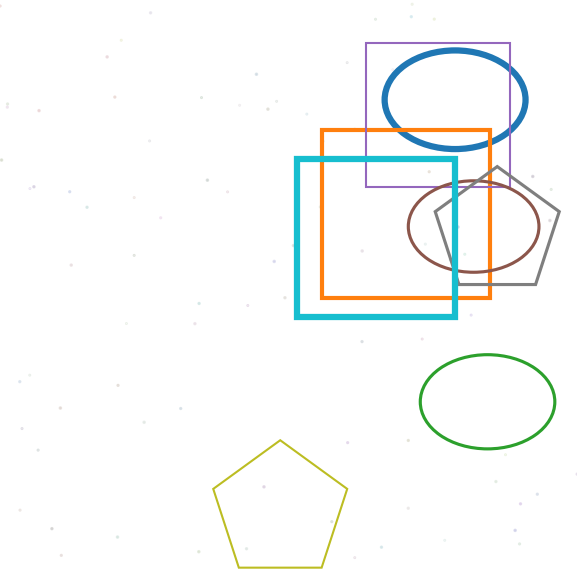[{"shape": "oval", "thickness": 3, "radius": 0.61, "center": [0.788, 0.826]}, {"shape": "square", "thickness": 2, "radius": 0.73, "center": [0.703, 0.628]}, {"shape": "oval", "thickness": 1.5, "radius": 0.58, "center": [0.844, 0.303]}, {"shape": "square", "thickness": 1, "radius": 0.62, "center": [0.759, 0.799]}, {"shape": "oval", "thickness": 1.5, "radius": 0.57, "center": [0.82, 0.607]}, {"shape": "pentagon", "thickness": 1.5, "radius": 0.56, "center": [0.861, 0.598]}, {"shape": "pentagon", "thickness": 1, "radius": 0.61, "center": [0.485, 0.115]}, {"shape": "square", "thickness": 3, "radius": 0.68, "center": [0.651, 0.587]}]